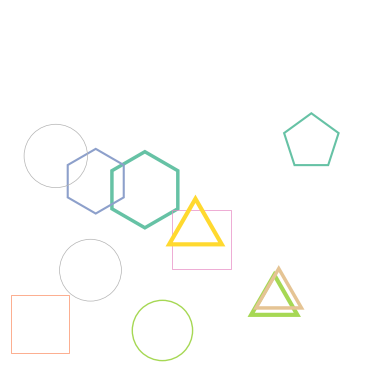[{"shape": "pentagon", "thickness": 1.5, "radius": 0.37, "center": [0.809, 0.631]}, {"shape": "hexagon", "thickness": 2.5, "radius": 0.49, "center": [0.376, 0.507]}, {"shape": "square", "thickness": 0.5, "radius": 0.38, "center": [0.104, 0.157]}, {"shape": "hexagon", "thickness": 1.5, "radius": 0.42, "center": [0.249, 0.529]}, {"shape": "square", "thickness": 0.5, "radius": 0.38, "center": [0.523, 0.378]}, {"shape": "triangle", "thickness": 3, "radius": 0.35, "center": [0.712, 0.217]}, {"shape": "circle", "thickness": 1, "radius": 0.39, "center": [0.422, 0.142]}, {"shape": "triangle", "thickness": 3, "radius": 0.39, "center": [0.508, 0.405]}, {"shape": "triangle", "thickness": 2.5, "radius": 0.34, "center": [0.724, 0.234]}, {"shape": "circle", "thickness": 0.5, "radius": 0.4, "center": [0.235, 0.298]}, {"shape": "circle", "thickness": 0.5, "radius": 0.41, "center": [0.145, 0.595]}]